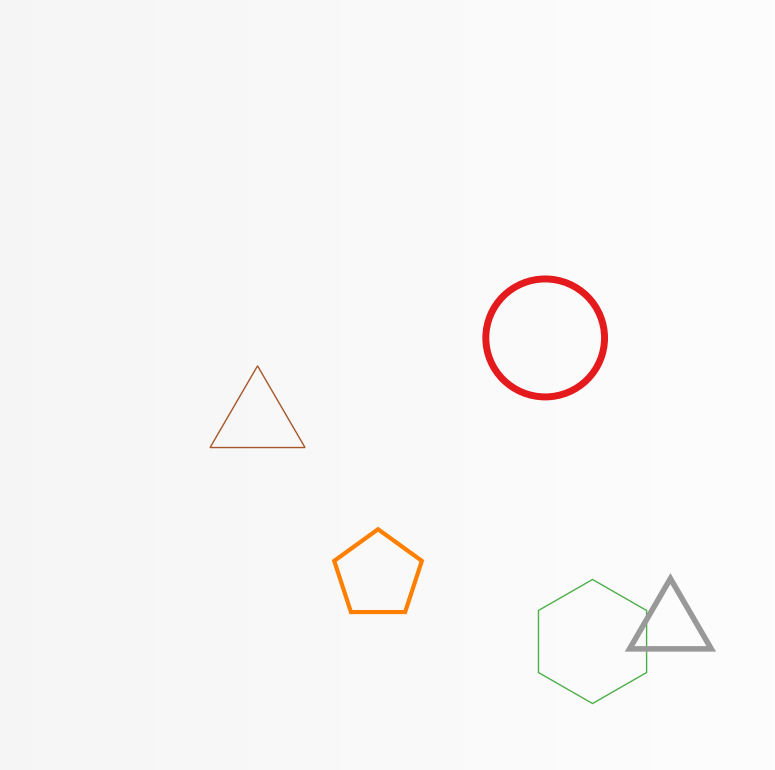[{"shape": "circle", "thickness": 2.5, "radius": 0.38, "center": [0.703, 0.561]}, {"shape": "hexagon", "thickness": 0.5, "radius": 0.4, "center": [0.765, 0.167]}, {"shape": "pentagon", "thickness": 1.5, "radius": 0.3, "center": [0.488, 0.253]}, {"shape": "triangle", "thickness": 0.5, "radius": 0.35, "center": [0.332, 0.454]}, {"shape": "triangle", "thickness": 2, "radius": 0.3, "center": [0.865, 0.188]}]